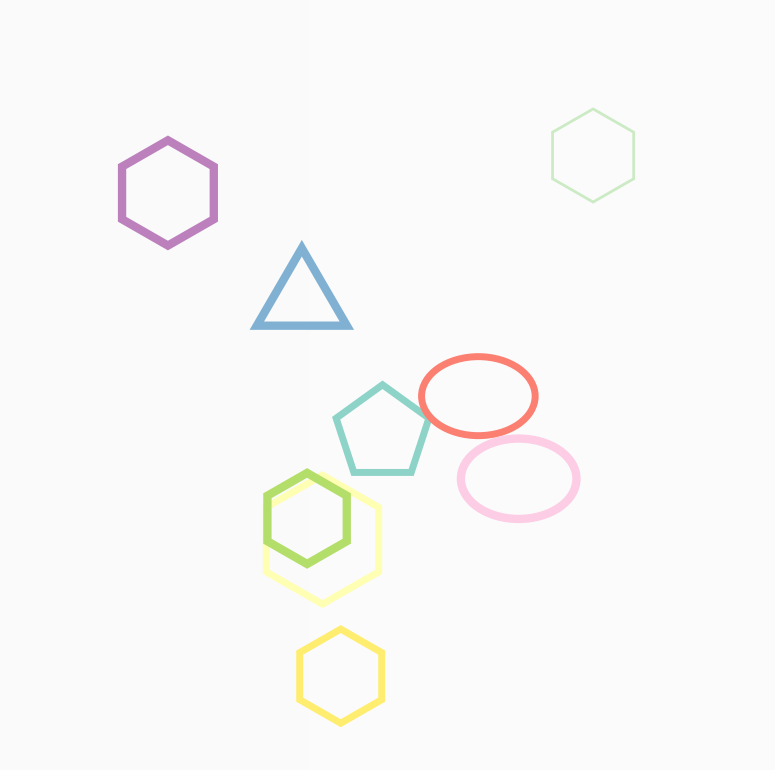[{"shape": "pentagon", "thickness": 2.5, "radius": 0.31, "center": [0.494, 0.437]}, {"shape": "hexagon", "thickness": 2.5, "radius": 0.42, "center": [0.416, 0.299]}, {"shape": "oval", "thickness": 2.5, "radius": 0.37, "center": [0.617, 0.486]}, {"shape": "triangle", "thickness": 3, "radius": 0.34, "center": [0.389, 0.611]}, {"shape": "hexagon", "thickness": 3, "radius": 0.3, "center": [0.396, 0.327]}, {"shape": "oval", "thickness": 3, "radius": 0.37, "center": [0.669, 0.378]}, {"shape": "hexagon", "thickness": 3, "radius": 0.34, "center": [0.217, 0.749]}, {"shape": "hexagon", "thickness": 1, "radius": 0.3, "center": [0.765, 0.798]}, {"shape": "hexagon", "thickness": 2.5, "radius": 0.31, "center": [0.44, 0.122]}]